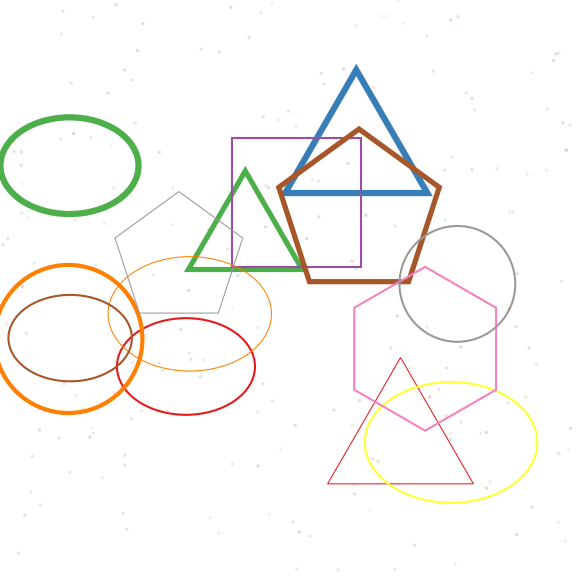[{"shape": "oval", "thickness": 1, "radius": 0.6, "center": [0.322, 0.365]}, {"shape": "triangle", "thickness": 0.5, "radius": 0.73, "center": [0.694, 0.234]}, {"shape": "triangle", "thickness": 3, "radius": 0.71, "center": [0.617, 0.736]}, {"shape": "oval", "thickness": 3, "radius": 0.6, "center": [0.12, 0.712]}, {"shape": "triangle", "thickness": 2.5, "radius": 0.57, "center": [0.425, 0.589]}, {"shape": "square", "thickness": 1, "radius": 0.56, "center": [0.514, 0.648]}, {"shape": "circle", "thickness": 2, "radius": 0.64, "center": [0.118, 0.412]}, {"shape": "oval", "thickness": 0.5, "radius": 0.71, "center": [0.329, 0.456]}, {"shape": "oval", "thickness": 1, "radius": 0.75, "center": [0.781, 0.233]}, {"shape": "oval", "thickness": 1, "radius": 0.53, "center": [0.122, 0.414]}, {"shape": "pentagon", "thickness": 2.5, "radius": 0.73, "center": [0.622, 0.63]}, {"shape": "hexagon", "thickness": 1, "radius": 0.71, "center": [0.736, 0.395]}, {"shape": "circle", "thickness": 1, "radius": 0.5, "center": [0.792, 0.508]}, {"shape": "pentagon", "thickness": 0.5, "radius": 0.58, "center": [0.31, 0.551]}]